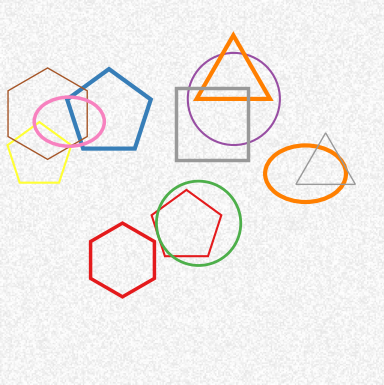[{"shape": "pentagon", "thickness": 1.5, "radius": 0.48, "center": [0.484, 0.412]}, {"shape": "hexagon", "thickness": 2.5, "radius": 0.48, "center": [0.318, 0.325]}, {"shape": "pentagon", "thickness": 3, "radius": 0.57, "center": [0.283, 0.706]}, {"shape": "circle", "thickness": 2, "radius": 0.55, "center": [0.516, 0.42]}, {"shape": "circle", "thickness": 1.5, "radius": 0.6, "center": [0.607, 0.743]}, {"shape": "oval", "thickness": 3, "radius": 0.53, "center": [0.794, 0.549]}, {"shape": "triangle", "thickness": 3, "radius": 0.55, "center": [0.606, 0.798]}, {"shape": "pentagon", "thickness": 1.5, "radius": 0.44, "center": [0.102, 0.596]}, {"shape": "hexagon", "thickness": 1, "radius": 0.59, "center": [0.124, 0.705]}, {"shape": "oval", "thickness": 2.5, "radius": 0.46, "center": [0.18, 0.684]}, {"shape": "triangle", "thickness": 1, "radius": 0.45, "center": [0.846, 0.566]}, {"shape": "square", "thickness": 2.5, "radius": 0.47, "center": [0.551, 0.677]}]